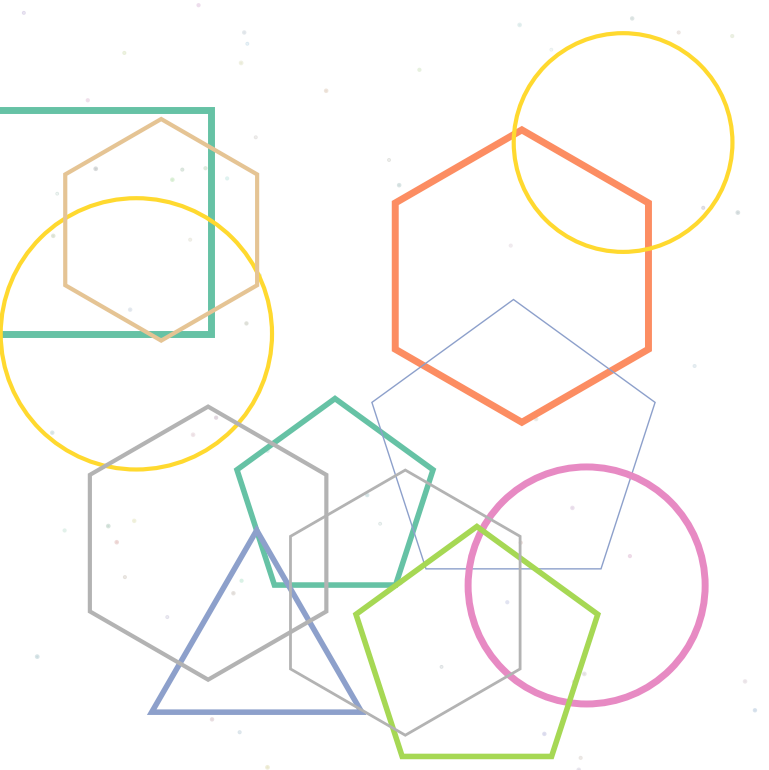[{"shape": "square", "thickness": 2.5, "radius": 0.73, "center": [0.128, 0.712]}, {"shape": "pentagon", "thickness": 2, "radius": 0.67, "center": [0.435, 0.349]}, {"shape": "hexagon", "thickness": 2.5, "radius": 0.95, "center": [0.678, 0.641]}, {"shape": "pentagon", "thickness": 0.5, "radius": 0.97, "center": [0.667, 0.418]}, {"shape": "triangle", "thickness": 2, "radius": 0.79, "center": [0.333, 0.154]}, {"shape": "circle", "thickness": 2.5, "radius": 0.77, "center": [0.762, 0.24]}, {"shape": "pentagon", "thickness": 2, "radius": 0.83, "center": [0.619, 0.151]}, {"shape": "circle", "thickness": 1.5, "radius": 0.71, "center": [0.809, 0.815]}, {"shape": "circle", "thickness": 1.5, "radius": 0.88, "center": [0.177, 0.566]}, {"shape": "hexagon", "thickness": 1.5, "radius": 0.72, "center": [0.209, 0.702]}, {"shape": "hexagon", "thickness": 1, "radius": 0.86, "center": [0.526, 0.217]}, {"shape": "hexagon", "thickness": 1.5, "radius": 0.89, "center": [0.27, 0.295]}]